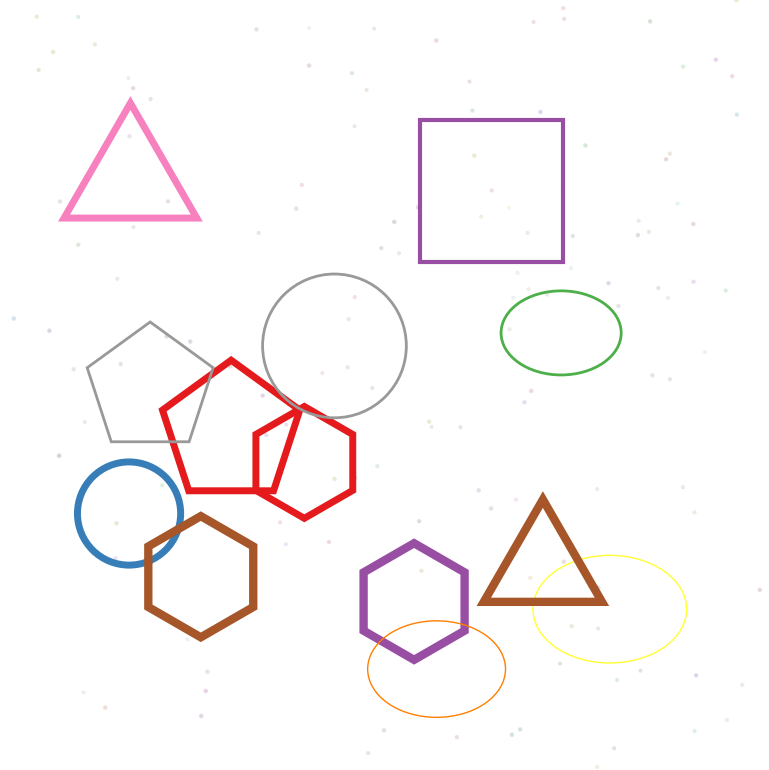[{"shape": "hexagon", "thickness": 2.5, "radius": 0.36, "center": [0.395, 0.399]}, {"shape": "pentagon", "thickness": 2.5, "radius": 0.47, "center": [0.3, 0.438]}, {"shape": "circle", "thickness": 2.5, "radius": 0.34, "center": [0.168, 0.333]}, {"shape": "oval", "thickness": 1, "radius": 0.39, "center": [0.729, 0.568]}, {"shape": "square", "thickness": 1.5, "radius": 0.46, "center": [0.638, 0.752]}, {"shape": "hexagon", "thickness": 3, "radius": 0.38, "center": [0.538, 0.219]}, {"shape": "oval", "thickness": 0.5, "radius": 0.45, "center": [0.567, 0.131]}, {"shape": "oval", "thickness": 0.5, "radius": 0.5, "center": [0.792, 0.209]}, {"shape": "hexagon", "thickness": 3, "radius": 0.39, "center": [0.261, 0.251]}, {"shape": "triangle", "thickness": 3, "radius": 0.44, "center": [0.705, 0.263]}, {"shape": "triangle", "thickness": 2.5, "radius": 0.5, "center": [0.169, 0.767]}, {"shape": "pentagon", "thickness": 1, "radius": 0.43, "center": [0.195, 0.496]}, {"shape": "circle", "thickness": 1, "radius": 0.47, "center": [0.434, 0.551]}]